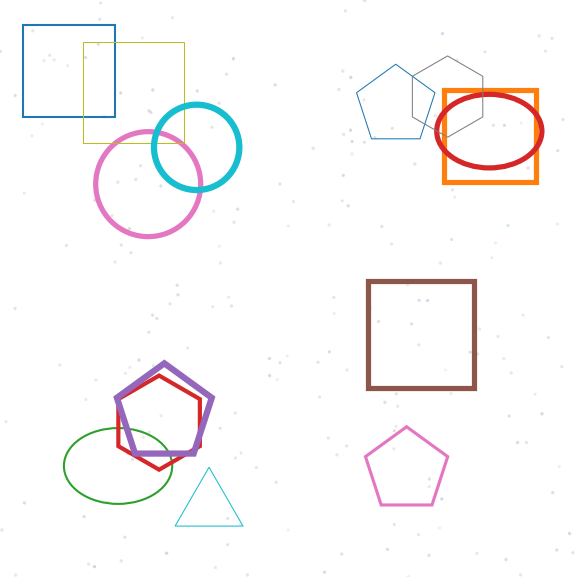[{"shape": "pentagon", "thickness": 0.5, "radius": 0.36, "center": [0.685, 0.817]}, {"shape": "square", "thickness": 1, "radius": 0.39, "center": [0.12, 0.876]}, {"shape": "square", "thickness": 2.5, "radius": 0.4, "center": [0.849, 0.764]}, {"shape": "oval", "thickness": 1, "radius": 0.47, "center": [0.204, 0.192]}, {"shape": "oval", "thickness": 2.5, "radius": 0.46, "center": [0.847, 0.772]}, {"shape": "hexagon", "thickness": 2, "radius": 0.41, "center": [0.276, 0.267]}, {"shape": "pentagon", "thickness": 3, "radius": 0.43, "center": [0.285, 0.284]}, {"shape": "square", "thickness": 2.5, "radius": 0.46, "center": [0.729, 0.419]}, {"shape": "pentagon", "thickness": 1.5, "radius": 0.37, "center": [0.704, 0.185]}, {"shape": "circle", "thickness": 2.5, "radius": 0.45, "center": [0.257, 0.68]}, {"shape": "hexagon", "thickness": 0.5, "radius": 0.35, "center": [0.775, 0.832]}, {"shape": "square", "thickness": 0.5, "radius": 0.44, "center": [0.231, 0.839]}, {"shape": "circle", "thickness": 3, "radius": 0.37, "center": [0.341, 0.744]}, {"shape": "triangle", "thickness": 0.5, "radius": 0.34, "center": [0.362, 0.122]}]